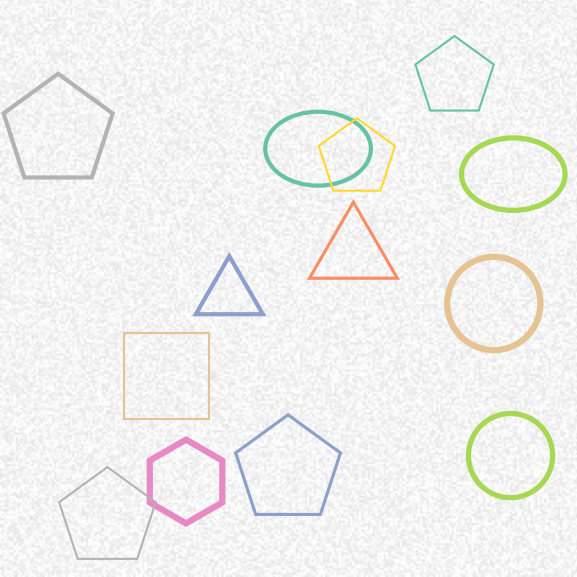[{"shape": "pentagon", "thickness": 1, "radius": 0.36, "center": [0.787, 0.865]}, {"shape": "oval", "thickness": 2, "radius": 0.46, "center": [0.551, 0.742]}, {"shape": "triangle", "thickness": 1.5, "radius": 0.44, "center": [0.612, 0.561]}, {"shape": "triangle", "thickness": 2, "radius": 0.34, "center": [0.397, 0.489]}, {"shape": "pentagon", "thickness": 1.5, "radius": 0.48, "center": [0.499, 0.185]}, {"shape": "hexagon", "thickness": 3, "radius": 0.36, "center": [0.322, 0.165]}, {"shape": "oval", "thickness": 2.5, "radius": 0.45, "center": [0.889, 0.698]}, {"shape": "circle", "thickness": 2.5, "radius": 0.36, "center": [0.884, 0.21]}, {"shape": "pentagon", "thickness": 1, "radius": 0.35, "center": [0.618, 0.725]}, {"shape": "circle", "thickness": 3, "radius": 0.4, "center": [0.855, 0.474]}, {"shape": "square", "thickness": 1, "radius": 0.37, "center": [0.288, 0.348]}, {"shape": "pentagon", "thickness": 1, "radius": 0.44, "center": [0.186, 0.102]}, {"shape": "pentagon", "thickness": 2, "radius": 0.5, "center": [0.101, 0.772]}]